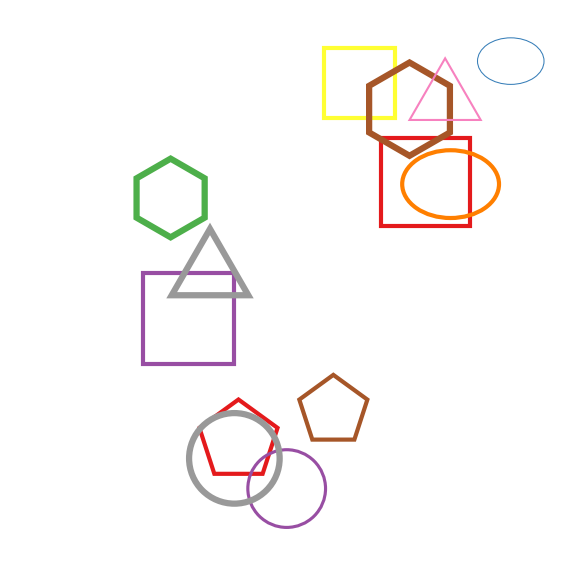[{"shape": "square", "thickness": 2, "radius": 0.38, "center": [0.737, 0.685]}, {"shape": "pentagon", "thickness": 2, "radius": 0.36, "center": [0.413, 0.236]}, {"shape": "oval", "thickness": 0.5, "radius": 0.29, "center": [0.884, 0.893]}, {"shape": "hexagon", "thickness": 3, "radius": 0.34, "center": [0.295, 0.656]}, {"shape": "circle", "thickness": 1.5, "radius": 0.34, "center": [0.496, 0.153]}, {"shape": "square", "thickness": 2, "radius": 0.4, "center": [0.326, 0.448]}, {"shape": "oval", "thickness": 2, "radius": 0.42, "center": [0.78, 0.68]}, {"shape": "square", "thickness": 2, "radius": 0.31, "center": [0.622, 0.856]}, {"shape": "hexagon", "thickness": 3, "radius": 0.4, "center": [0.709, 0.81]}, {"shape": "pentagon", "thickness": 2, "radius": 0.31, "center": [0.577, 0.288]}, {"shape": "triangle", "thickness": 1, "radius": 0.36, "center": [0.771, 0.827]}, {"shape": "circle", "thickness": 3, "radius": 0.39, "center": [0.406, 0.205]}, {"shape": "triangle", "thickness": 3, "radius": 0.38, "center": [0.364, 0.526]}]